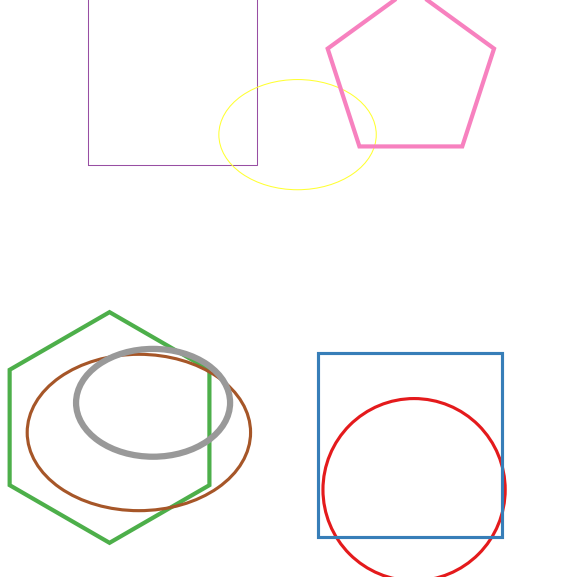[{"shape": "circle", "thickness": 1.5, "radius": 0.79, "center": [0.717, 0.151]}, {"shape": "square", "thickness": 1.5, "radius": 0.8, "center": [0.71, 0.228]}, {"shape": "hexagon", "thickness": 2, "radius": 1.0, "center": [0.19, 0.259]}, {"shape": "square", "thickness": 0.5, "radius": 0.73, "center": [0.298, 0.859]}, {"shape": "oval", "thickness": 0.5, "radius": 0.68, "center": [0.515, 0.766]}, {"shape": "oval", "thickness": 1.5, "radius": 0.97, "center": [0.24, 0.25]}, {"shape": "pentagon", "thickness": 2, "radius": 0.76, "center": [0.711, 0.868]}, {"shape": "oval", "thickness": 3, "radius": 0.67, "center": [0.265, 0.302]}]